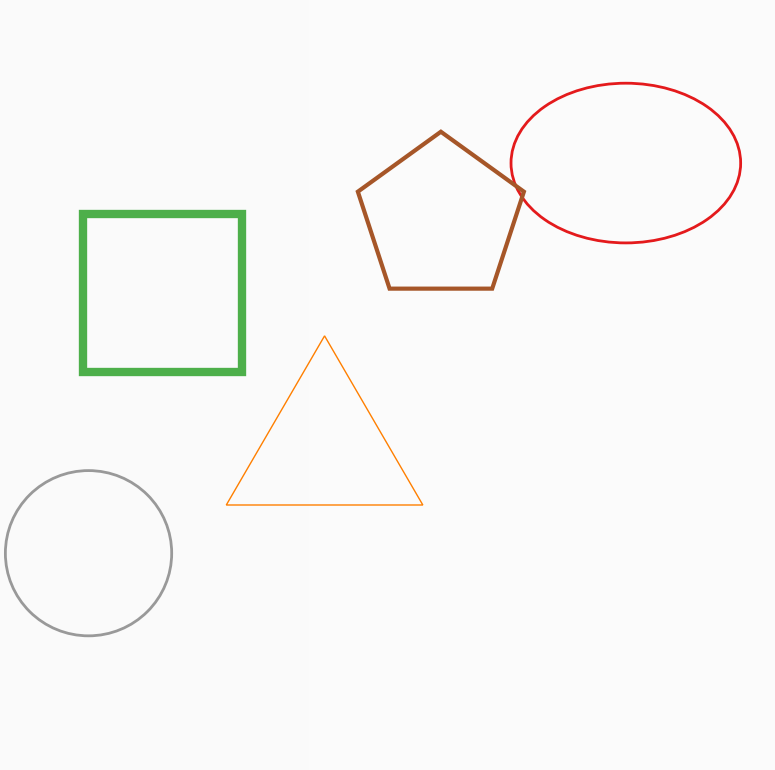[{"shape": "oval", "thickness": 1, "radius": 0.74, "center": [0.808, 0.788]}, {"shape": "square", "thickness": 3, "radius": 0.51, "center": [0.21, 0.62]}, {"shape": "triangle", "thickness": 0.5, "radius": 0.73, "center": [0.419, 0.417]}, {"shape": "pentagon", "thickness": 1.5, "radius": 0.56, "center": [0.569, 0.716]}, {"shape": "circle", "thickness": 1, "radius": 0.54, "center": [0.114, 0.282]}]